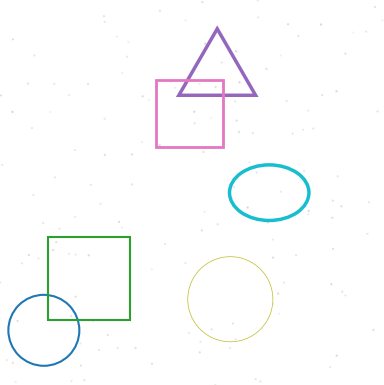[{"shape": "circle", "thickness": 1.5, "radius": 0.46, "center": [0.114, 0.142]}, {"shape": "square", "thickness": 1.5, "radius": 0.53, "center": [0.23, 0.277]}, {"shape": "triangle", "thickness": 2.5, "radius": 0.58, "center": [0.564, 0.81]}, {"shape": "square", "thickness": 2, "radius": 0.44, "center": [0.492, 0.705]}, {"shape": "circle", "thickness": 0.5, "radius": 0.55, "center": [0.598, 0.223]}, {"shape": "oval", "thickness": 2.5, "radius": 0.52, "center": [0.699, 0.5]}]